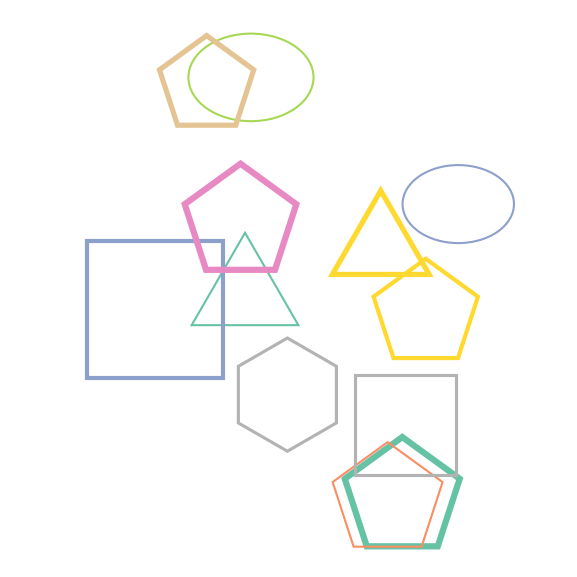[{"shape": "triangle", "thickness": 1, "radius": 0.53, "center": [0.424, 0.489]}, {"shape": "pentagon", "thickness": 3, "radius": 0.52, "center": [0.697, 0.138]}, {"shape": "pentagon", "thickness": 1, "radius": 0.5, "center": [0.671, 0.133]}, {"shape": "oval", "thickness": 1, "radius": 0.48, "center": [0.794, 0.646]}, {"shape": "square", "thickness": 2, "radius": 0.59, "center": [0.269, 0.463]}, {"shape": "pentagon", "thickness": 3, "radius": 0.51, "center": [0.417, 0.614]}, {"shape": "oval", "thickness": 1, "radius": 0.54, "center": [0.435, 0.865]}, {"shape": "pentagon", "thickness": 2, "radius": 0.48, "center": [0.737, 0.456]}, {"shape": "triangle", "thickness": 2.5, "radius": 0.48, "center": [0.659, 0.572]}, {"shape": "pentagon", "thickness": 2.5, "radius": 0.43, "center": [0.358, 0.852]}, {"shape": "square", "thickness": 1.5, "radius": 0.44, "center": [0.702, 0.263]}, {"shape": "hexagon", "thickness": 1.5, "radius": 0.49, "center": [0.498, 0.316]}]